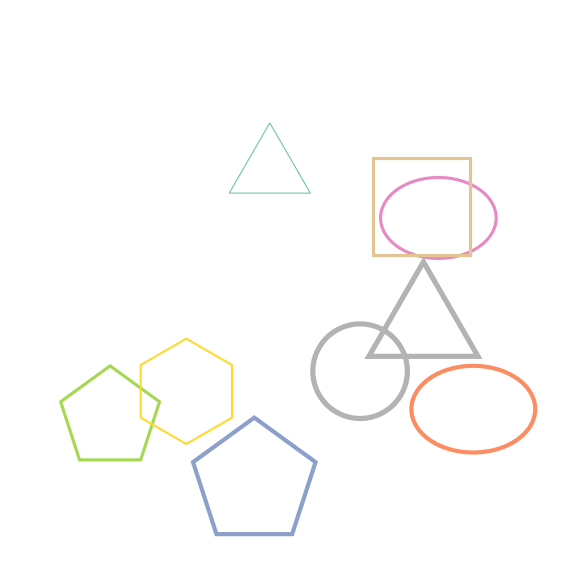[{"shape": "triangle", "thickness": 0.5, "radius": 0.41, "center": [0.467, 0.705]}, {"shape": "oval", "thickness": 2, "radius": 0.54, "center": [0.82, 0.291]}, {"shape": "pentagon", "thickness": 2, "radius": 0.56, "center": [0.44, 0.164]}, {"shape": "oval", "thickness": 1.5, "radius": 0.5, "center": [0.759, 0.622]}, {"shape": "pentagon", "thickness": 1.5, "radius": 0.45, "center": [0.191, 0.276]}, {"shape": "hexagon", "thickness": 1, "radius": 0.46, "center": [0.323, 0.322]}, {"shape": "square", "thickness": 1.5, "radius": 0.42, "center": [0.73, 0.641]}, {"shape": "circle", "thickness": 2.5, "radius": 0.41, "center": [0.624, 0.356]}, {"shape": "triangle", "thickness": 2.5, "radius": 0.55, "center": [0.733, 0.437]}]